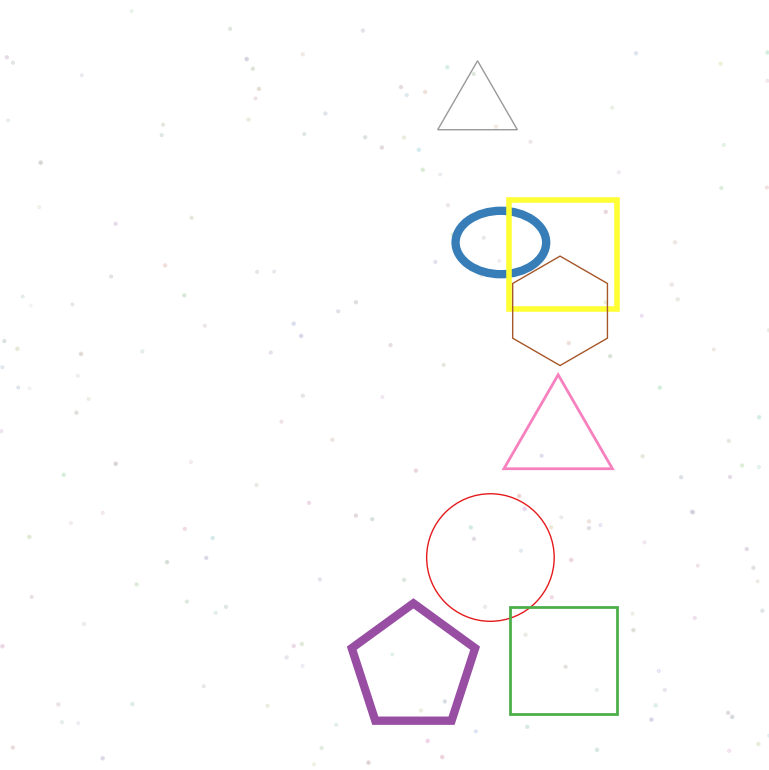[{"shape": "circle", "thickness": 0.5, "radius": 0.41, "center": [0.637, 0.276]}, {"shape": "oval", "thickness": 3, "radius": 0.29, "center": [0.65, 0.685]}, {"shape": "square", "thickness": 1, "radius": 0.35, "center": [0.732, 0.142]}, {"shape": "pentagon", "thickness": 3, "radius": 0.42, "center": [0.537, 0.132]}, {"shape": "square", "thickness": 2, "radius": 0.35, "center": [0.731, 0.67]}, {"shape": "hexagon", "thickness": 0.5, "radius": 0.36, "center": [0.727, 0.596]}, {"shape": "triangle", "thickness": 1, "radius": 0.41, "center": [0.725, 0.432]}, {"shape": "triangle", "thickness": 0.5, "radius": 0.3, "center": [0.62, 0.861]}]